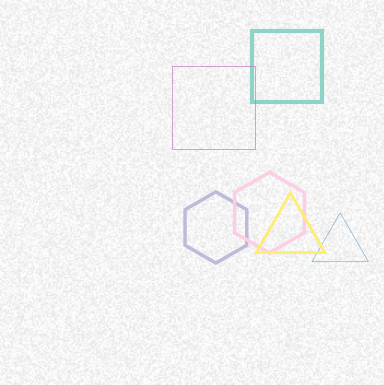[{"shape": "square", "thickness": 3, "radius": 0.46, "center": [0.745, 0.827]}, {"shape": "hexagon", "thickness": 2.5, "radius": 0.46, "center": [0.561, 0.409]}, {"shape": "triangle", "thickness": 0.5, "radius": 0.42, "center": [0.884, 0.363]}, {"shape": "hexagon", "thickness": 2.5, "radius": 0.52, "center": [0.7, 0.448]}, {"shape": "square", "thickness": 0.5, "radius": 0.54, "center": [0.555, 0.72]}, {"shape": "triangle", "thickness": 2, "radius": 0.52, "center": [0.755, 0.396]}]